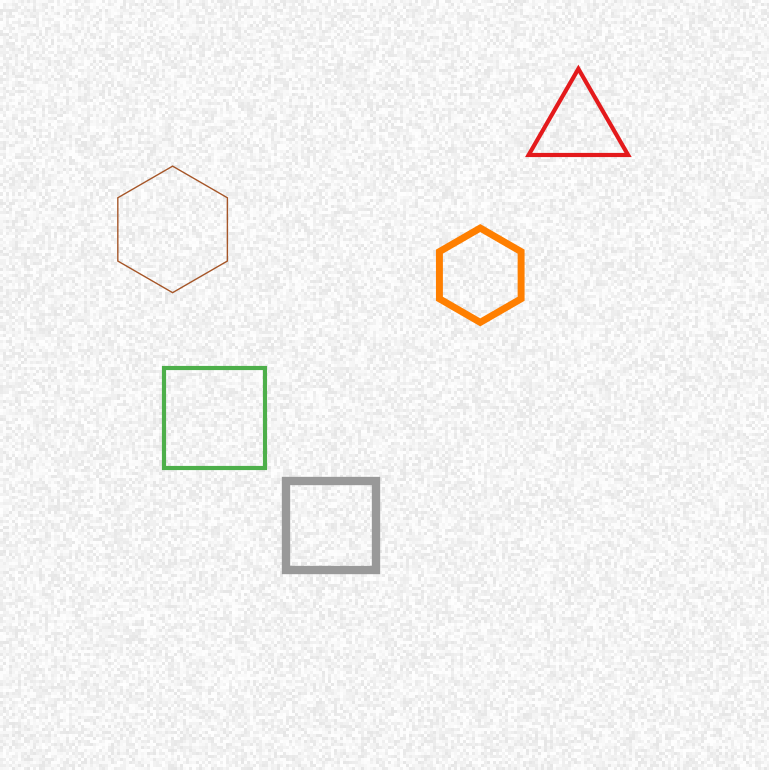[{"shape": "triangle", "thickness": 1.5, "radius": 0.37, "center": [0.751, 0.836]}, {"shape": "square", "thickness": 1.5, "radius": 0.33, "center": [0.278, 0.457]}, {"shape": "hexagon", "thickness": 2.5, "radius": 0.31, "center": [0.624, 0.643]}, {"shape": "hexagon", "thickness": 0.5, "radius": 0.41, "center": [0.224, 0.702]}, {"shape": "square", "thickness": 3, "radius": 0.29, "center": [0.429, 0.318]}]